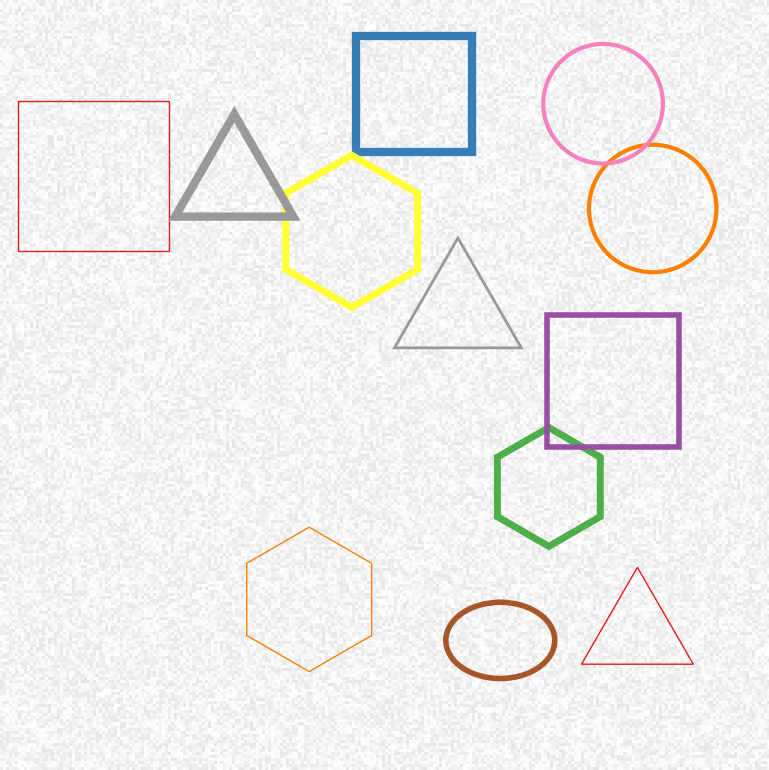[{"shape": "triangle", "thickness": 0.5, "radius": 0.42, "center": [0.828, 0.179]}, {"shape": "square", "thickness": 0.5, "radius": 0.49, "center": [0.121, 0.771]}, {"shape": "square", "thickness": 3, "radius": 0.38, "center": [0.537, 0.878]}, {"shape": "hexagon", "thickness": 2.5, "radius": 0.39, "center": [0.713, 0.368]}, {"shape": "square", "thickness": 2, "radius": 0.43, "center": [0.796, 0.505]}, {"shape": "circle", "thickness": 1.5, "radius": 0.41, "center": [0.848, 0.729]}, {"shape": "hexagon", "thickness": 0.5, "radius": 0.47, "center": [0.402, 0.222]}, {"shape": "hexagon", "thickness": 2.5, "radius": 0.49, "center": [0.457, 0.7]}, {"shape": "oval", "thickness": 2, "radius": 0.35, "center": [0.65, 0.168]}, {"shape": "circle", "thickness": 1.5, "radius": 0.39, "center": [0.783, 0.865]}, {"shape": "triangle", "thickness": 3, "radius": 0.44, "center": [0.304, 0.763]}, {"shape": "triangle", "thickness": 1, "radius": 0.48, "center": [0.595, 0.596]}]